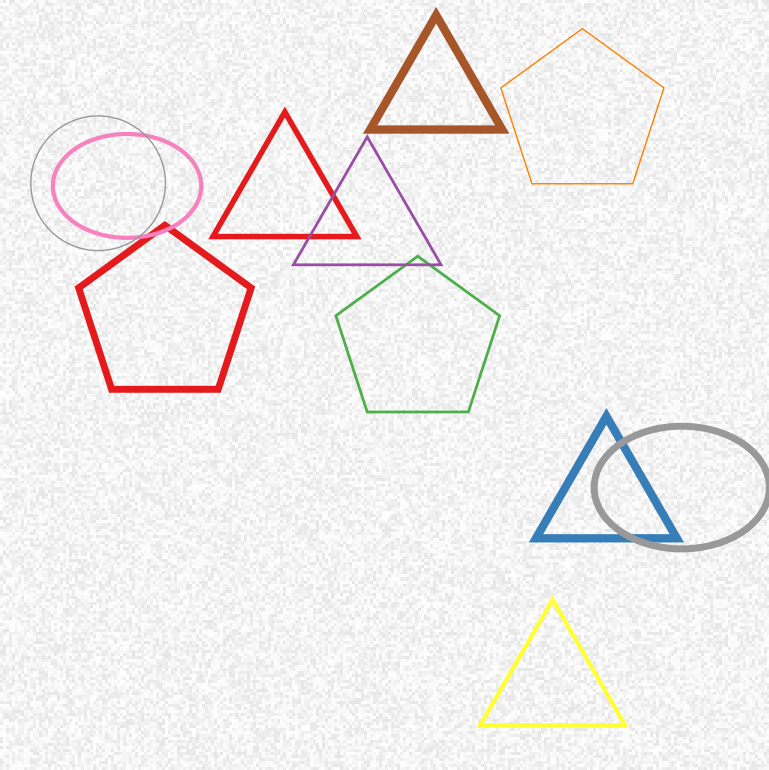[{"shape": "triangle", "thickness": 2, "radius": 0.54, "center": [0.37, 0.747]}, {"shape": "pentagon", "thickness": 2.5, "radius": 0.59, "center": [0.214, 0.59]}, {"shape": "triangle", "thickness": 3, "radius": 0.53, "center": [0.788, 0.354]}, {"shape": "pentagon", "thickness": 1, "radius": 0.56, "center": [0.543, 0.555]}, {"shape": "triangle", "thickness": 1, "radius": 0.55, "center": [0.477, 0.711]}, {"shape": "pentagon", "thickness": 0.5, "radius": 0.56, "center": [0.756, 0.851]}, {"shape": "triangle", "thickness": 1.5, "radius": 0.54, "center": [0.718, 0.112]}, {"shape": "triangle", "thickness": 3, "radius": 0.5, "center": [0.566, 0.881]}, {"shape": "oval", "thickness": 1.5, "radius": 0.48, "center": [0.165, 0.759]}, {"shape": "oval", "thickness": 2.5, "radius": 0.57, "center": [0.885, 0.367]}, {"shape": "circle", "thickness": 0.5, "radius": 0.44, "center": [0.127, 0.762]}]